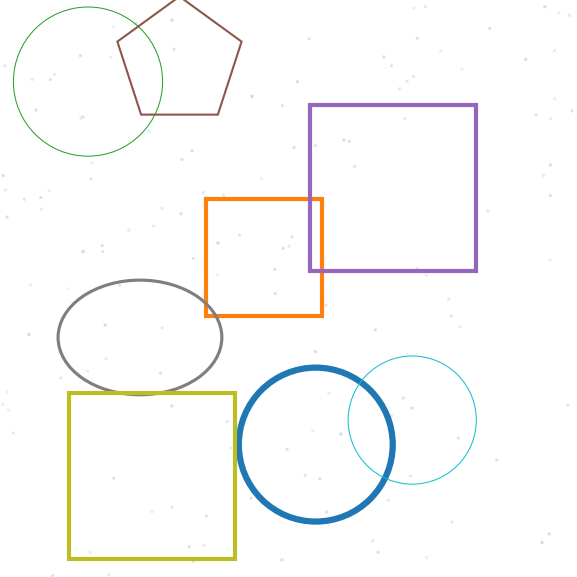[{"shape": "circle", "thickness": 3, "radius": 0.67, "center": [0.547, 0.229]}, {"shape": "square", "thickness": 2, "radius": 0.51, "center": [0.457, 0.553]}, {"shape": "circle", "thickness": 0.5, "radius": 0.65, "center": [0.152, 0.858]}, {"shape": "square", "thickness": 2, "radius": 0.72, "center": [0.681, 0.674]}, {"shape": "pentagon", "thickness": 1, "radius": 0.57, "center": [0.311, 0.892]}, {"shape": "oval", "thickness": 1.5, "radius": 0.71, "center": [0.242, 0.415]}, {"shape": "square", "thickness": 2, "radius": 0.72, "center": [0.263, 0.175]}, {"shape": "circle", "thickness": 0.5, "radius": 0.55, "center": [0.714, 0.272]}]